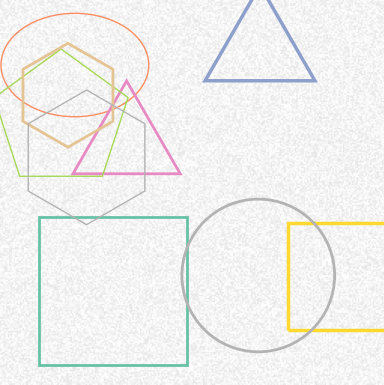[{"shape": "square", "thickness": 2, "radius": 0.96, "center": [0.294, 0.244]}, {"shape": "oval", "thickness": 1, "radius": 0.96, "center": [0.194, 0.831]}, {"shape": "triangle", "thickness": 2.5, "radius": 0.82, "center": [0.675, 0.873]}, {"shape": "triangle", "thickness": 2, "radius": 0.8, "center": [0.329, 0.629]}, {"shape": "pentagon", "thickness": 1, "radius": 0.91, "center": [0.159, 0.69]}, {"shape": "square", "thickness": 2.5, "radius": 0.69, "center": [0.887, 0.282]}, {"shape": "hexagon", "thickness": 2, "radius": 0.67, "center": [0.177, 0.753]}, {"shape": "hexagon", "thickness": 1, "radius": 0.87, "center": [0.225, 0.591]}, {"shape": "circle", "thickness": 2, "radius": 0.99, "center": [0.671, 0.284]}]